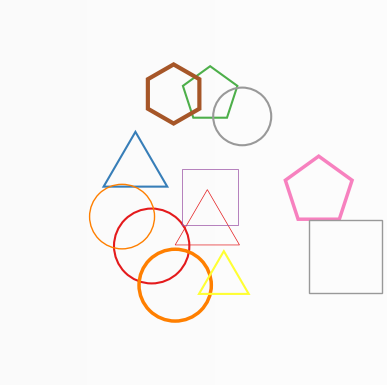[{"shape": "triangle", "thickness": 0.5, "radius": 0.48, "center": [0.535, 0.412]}, {"shape": "circle", "thickness": 1.5, "radius": 0.49, "center": [0.391, 0.361]}, {"shape": "triangle", "thickness": 1.5, "radius": 0.47, "center": [0.349, 0.563]}, {"shape": "pentagon", "thickness": 1.5, "radius": 0.37, "center": [0.542, 0.754]}, {"shape": "square", "thickness": 0.5, "radius": 0.36, "center": [0.541, 0.488]}, {"shape": "circle", "thickness": 2.5, "radius": 0.47, "center": [0.452, 0.259]}, {"shape": "circle", "thickness": 1, "radius": 0.42, "center": [0.315, 0.437]}, {"shape": "triangle", "thickness": 1.5, "radius": 0.37, "center": [0.578, 0.274]}, {"shape": "hexagon", "thickness": 3, "radius": 0.38, "center": [0.448, 0.756]}, {"shape": "pentagon", "thickness": 2.5, "radius": 0.45, "center": [0.822, 0.504]}, {"shape": "square", "thickness": 1, "radius": 0.47, "center": [0.892, 0.334]}, {"shape": "circle", "thickness": 1.5, "radius": 0.37, "center": [0.625, 0.698]}]